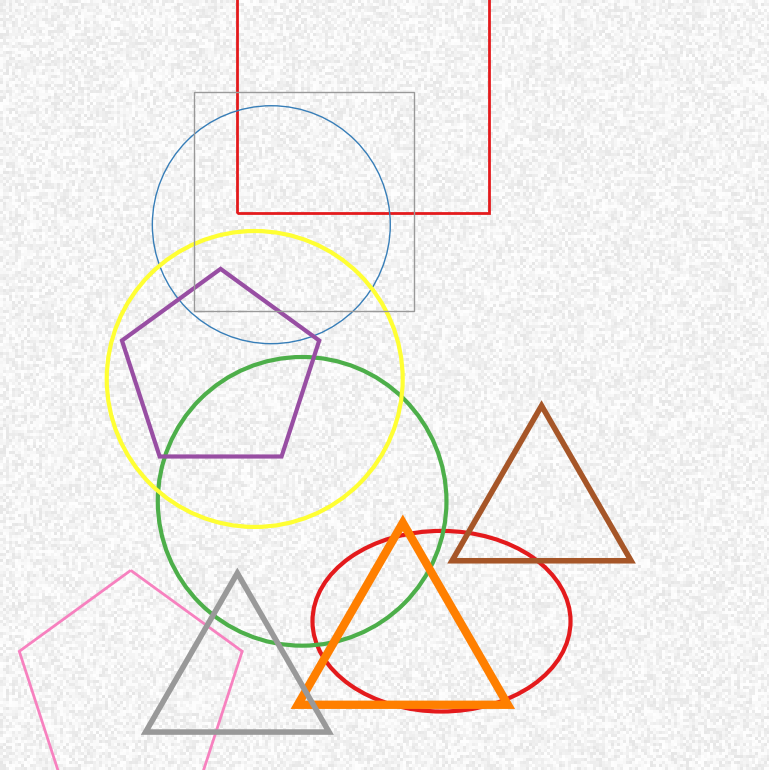[{"shape": "square", "thickness": 1, "radius": 0.82, "center": [0.471, 0.887]}, {"shape": "oval", "thickness": 1.5, "radius": 0.84, "center": [0.573, 0.193]}, {"shape": "circle", "thickness": 0.5, "radius": 0.77, "center": [0.352, 0.708]}, {"shape": "circle", "thickness": 1.5, "radius": 0.94, "center": [0.392, 0.349]}, {"shape": "pentagon", "thickness": 1.5, "radius": 0.67, "center": [0.286, 0.516]}, {"shape": "triangle", "thickness": 3, "radius": 0.79, "center": [0.523, 0.163]}, {"shape": "circle", "thickness": 1.5, "radius": 0.96, "center": [0.331, 0.508]}, {"shape": "triangle", "thickness": 2, "radius": 0.67, "center": [0.703, 0.339]}, {"shape": "pentagon", "thickness": 1, "radius": 0.76, "center": [0.17, 0.107]}, {"shape": "square", "thickness": 0.5, "radius": 0.71, "center": [0.395, 0.738]}, {"shape": "triangle", "thickness": 2, "radius": 0.69, "center": [0.308, 0.118]}]